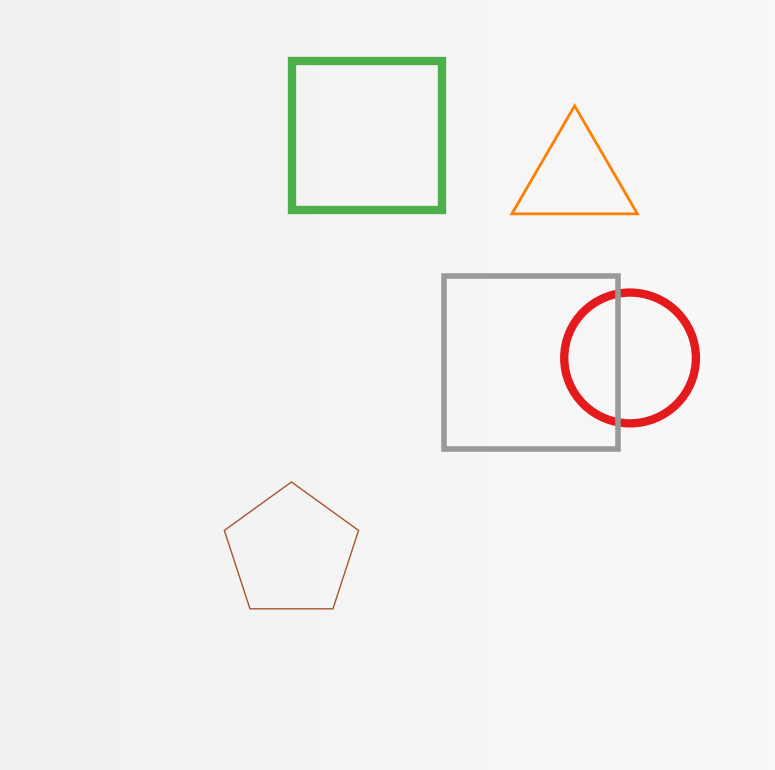[{"shape": "circle", "thickness": 3, "radius": 0.42, "center": [0.813, 0.535]}, {"shape": "square", "thickness": 3, "radius": 0.48, "center": [0.474, 0.824]}, {"shape": "triangle", "thickness": 1, "radius": 0.47, "center": [0.741, 0.769]}, {"shape": "pentagon", "thickness": 0.5, "radius": 0.46, "center": [0.376, 0.283]}, {"shape": "square", "thickness": 2, "radius": 0.56, "center": [0.685, 0.53]}]